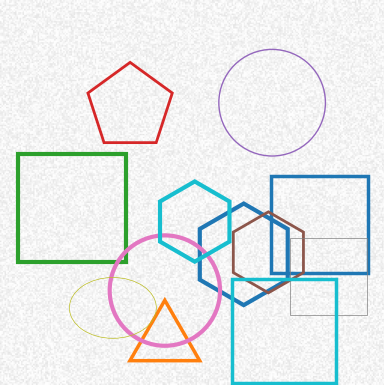[{"shape": "square", "thickness": 2.5, "radius": 0.63, "center": [0.83, 0.416]}, {"shape": "hexagon", "thickness": 3, "radius": 0.66, "center": [0.633, 0.339]}, {"shape": "triangle", "thickness": 2.5, "radius": 0.52, "center": [0.428, 0.115]}, {"shape": "square", "thickness": 3, "radius": 0.7, "center": [0.187, 0.461]}, {"shape": "pentagon", "thickness": 2, "radius": 0.58, "center": [0.338, 0.723]}, {"shape": "circle", "thickness": 1, "radius": 0.69, "center": [0.707, 0.733]}, {"shape": "hexagon", "thickness": 2, "radius": 0.53, "center": [0.697, 0.345]}, {"shape": "circle", "thickness": 3, "radius": 0.72, "center": [0.428, 0.245]}, {"shape": "square", "thickness": 0.5, "radius": 0.5, "center": [0.854, 0.281]}, {"shape": "oval", "thickness": 0.5, "radius": 0.56, "center": [0.293, 0.2]}, {"shape": "square", "thickness": 2.5, "radius": 0.67, "center": [0.738, 0.14]}, {"shape": "hexagon", "thickness": 3, "radius": 0.52, "center": [0.506, 0.425]}]